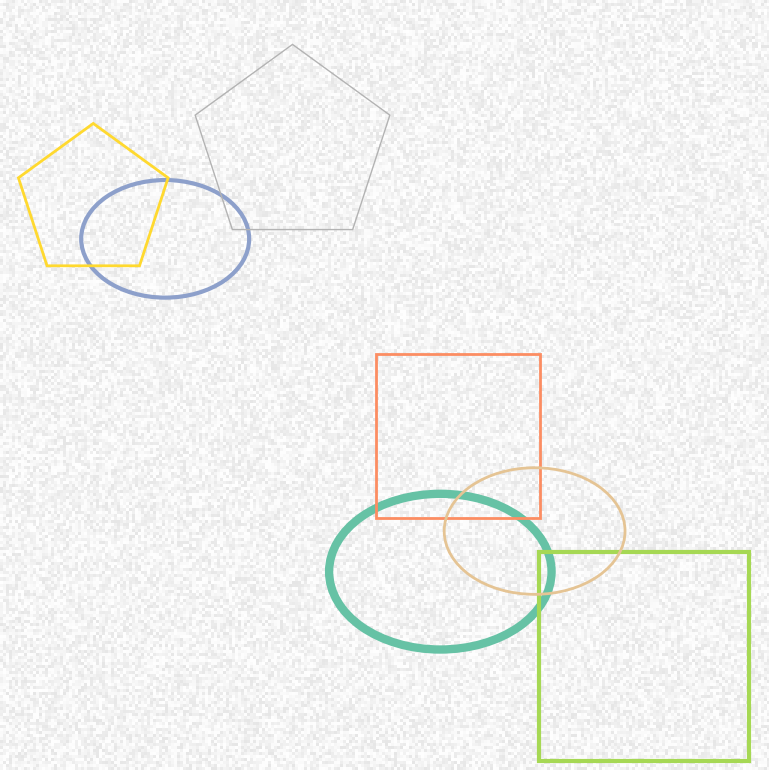[{"shape": "oval", "thickness": 3, "radius": 0.72, "center": [0.572, 0.258]}, {"shape": "square", "thickness": 1, "radius": 0.53, "center": [0.595, 0.434]}, {"shape": "oval", "thickness": 1.5, "radius": 0.55, "center": [0.215, 0.69]}, {"shape": "square", "thickness": 1.5, "radius": 0.68, "center": [0.836, 0.148]}, {"shape": "pentagon", "thickness": 1, "radius": 0.51, "center": [0.121, 0.737]}, {"shape": "oval", "thickness": 1, "radius": 0.59, "center": [0.694, 0.31]}, {"shape": "pentagon", "thickness": 0.5, "radius": 0.66, "center": [0.38, 0.809]}]